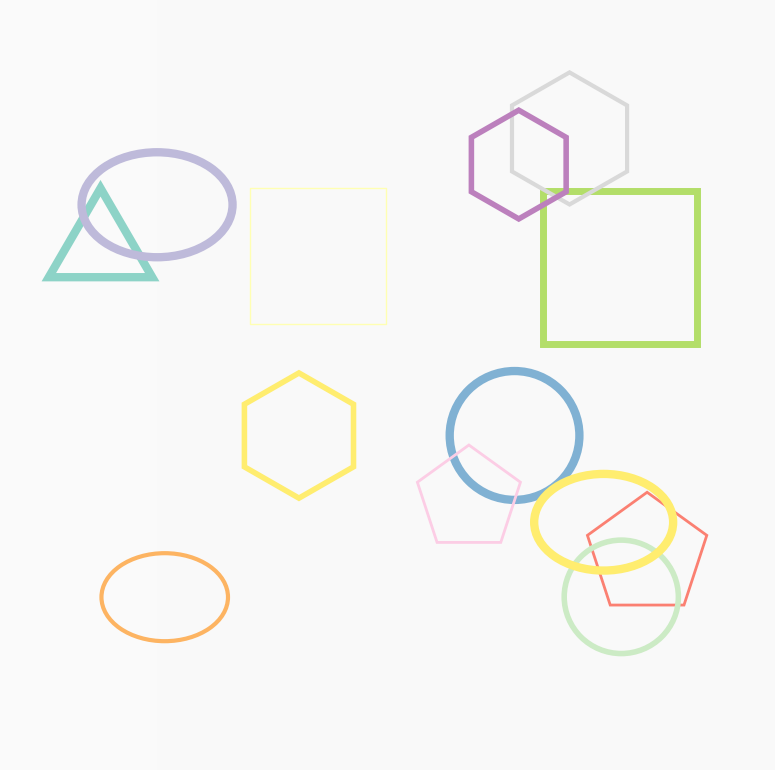[{"shape": "triangle", "thickness": 3, "radius": 0.39, "center": [0.13, 0.679]}, {"shape": "square", "thickness": 0.5, "radius": 0.44, "center": [0.411, 0.668]}, {"shape": "oval", "thickness": 3, "radius": 0.49, "center": [0.203, 0.734]}, {"shape": "pentagon", "thickness": 1, "radius": 0.4, "center": [0.835, 0.28]}, {"shape": "circle", "thickness": 3, "radius": 0.42, "center": [0.664, 0.434]}, {"shape": "oval", "thickness": 1.5, "radius": 0.41, "center": [0.213, 0.224]}, {"shape": "square", "thickness": 2.5, "radius": 0.5, "center": [0.8, 0.653]}, {"shape": "pentagon", "thickness": 1, "radius": 0.35, "center": [0.605, 0.352]}, {"shape": "hexagon", "thickness": 1.5, "radius": 0.43, "center": [0.735, 0.82]}, {"shape": "hexagon", "thickness": 2, "radius": 0.35, "center": [0.669, 0.786]}, {"shape": "circle", "thickness": 2, "radius": 0.37, "center": [0.802, 0.225]}, {"shape": "oval", "thickness": 3, "radius": 0.45, "center": [0.779, 0.322]}, {"shape": "hexagon", "thickness": 2, "radius": 0.41, "center": [0.386, 0.434]}]